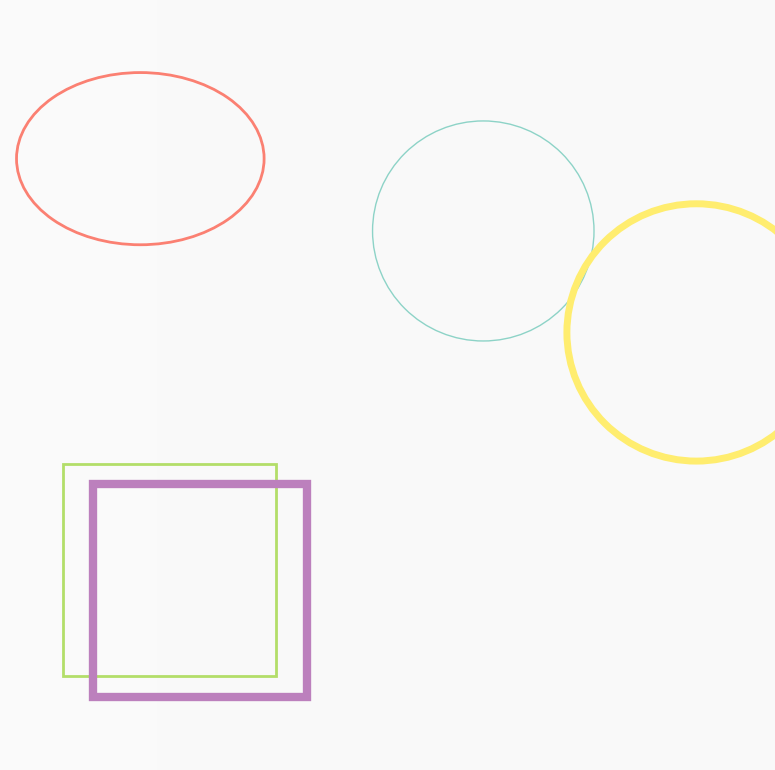[{"shape": "circle", "thickness": 0.5, "radius": 0.71, "center": [0.624, 0.7]}, {"shape": "oval", "thickness": 1, "radius": 0.8, "center": [0.181, 0.794]}, {"shape": "square", "thickness": 1, "radius": 0.69, "center": [0.219, 0.26]}, {"shape": "square", "thickness": 3, "radius": 0.69, "center": [0.258, 0.233]}, {"shape": "circle", "thickness": 2.5, "radius": 0.84, "center": [0.899, 0.568]}]